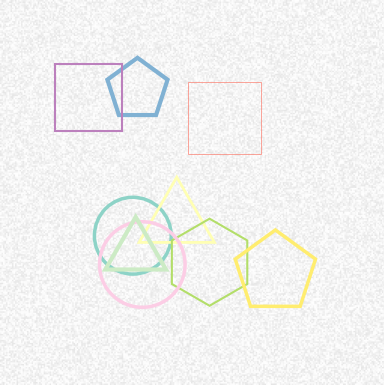[{"shape": "circle", "thickness": 2.5, "radius": 0.5, "center": [0.345, 0.388]}, {"shape": "triangle", "thickness": 2, "radius": 0.56, "center": [0.459, 0.427]}, {"shape": "square", "thickness": 0.5, "radius": 0.47, "center": [0.583, 0.694]}, {"shape": "pentagon", "thickness": 3, "radius": 0.41, "center": [0.357, 0.768]}, {"shape": "hexagon", "thickness": 1.5, "radius": 0.57, "center": [0.544, 0.319]}, {"shape": "circle", "thickness": 2.5, "radius": 0.56, "center": [0.37, 0.313]}, {"shape": "square", "thickness": 1.5, "radius": 0.43, "center": [0.229, 0.746]}, {"shape": "triangle", "thickness": 3, "radius": 0.45, "center": [0.352, 0.345]}, {"shape": "pentagon", "thickness": 2.5, "radius": 0.55, "center": [0.715, 0.293]}]